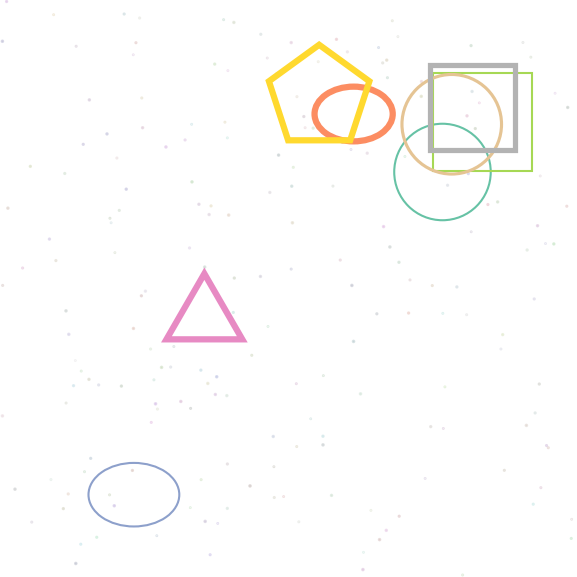[{"shape": "circle", "thickness": 1, "radius": 0.42, "center": [0.766, 0.701]}, {"shape": "oval", "thickness": 3, "radius": 0.34, "center": [0.612, 0.802]}, {"shape": "oval", "thickness": 1, "radius": 0.39, "center": [0.232, 0.143]}, {"shape": "triangle", "thickness": 3, "radius": 0.38, "center": [0.354, 0.449]}, {"shape": "square", "thickness": 1, "radius": 0.43, "center": [0.836, 0.788]}, {"shape": "pentagon", "thickness": 3, "radius": 0.46, "center": [0.553, 0.83]}, {"shape": "circle", "thickness": 1.5, "radius": 0.43, "center": [0.782, 0.784]}, {"shape": "square", "thickness": 2.5, "radius": 0.37, "center": [0.818, 0.812]}]